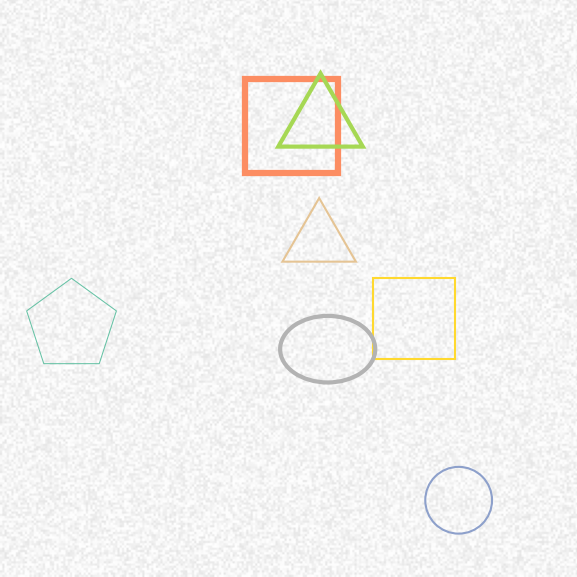[{"shape": "pentagon", "thickness": 0.5, "radius": 0.41, "center": [0.124, 0.436]}, {"shape": "square", "thickness": 3, "radius": 0.4, "center": [0.505, 0.781]}, {"shape": "circle", "thickness": 1, "radius": 0.29, "center": [0.794, 0.133]}, {"shape": "triangle", "thickness": 2, "radius": 0.42, "center": [0.555, 0.788]}, {"shape": "square", "thickness": 1, "radius": 0.35, "center": [0.717, 0.448]}, {"shape": "triangle", "thickness": 1, "radius": 0.37, "center": [0.553, 0.583]}, {"shape": "oval", "thickness": 2, "radius": 0.41, "center": [0.567, 0.395]}]